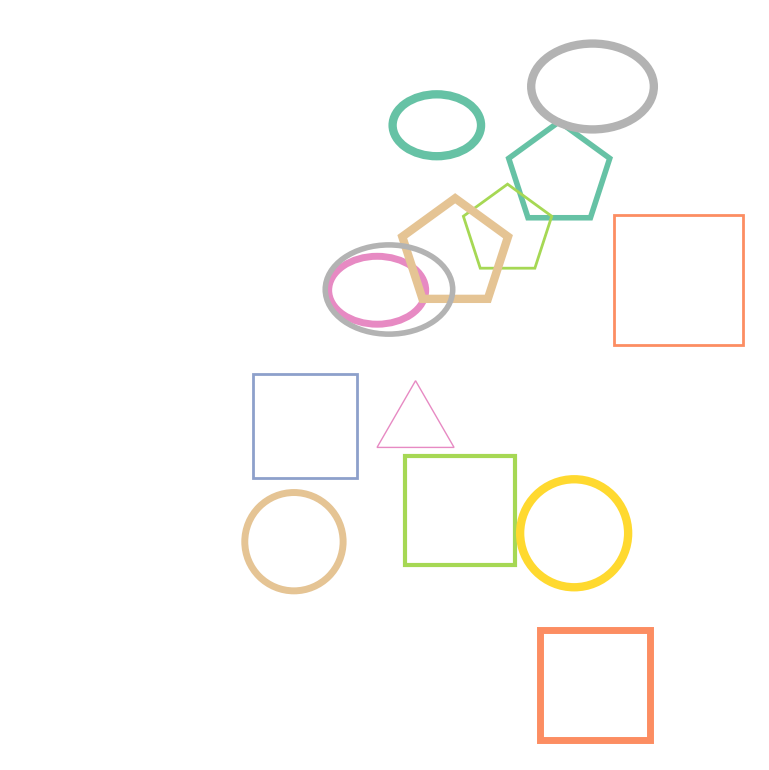[{"shape": "pentagon", "thickness": 2, "radius": 0.34, "center": [0.726, 0.773]}, {"shape": "oval", "thickness": 3, "radius": 0.29, "center": [0.567, 0.837]}, {"shape": "square", "thickness": 2.5, "radius": 0.36, "center": [0.773, 0.11]}, {"shape": "square", "thickness": 1, "radius": 0.42, "center": [0.882, 0.636]}, {"shape": "square", "thickness": 1, "radius": 0.34, "center": [0.396, 0.447]}, {"shape": "oval", "thickness": 2.5, "radius": 0.31, "center": [0.49, 0.623]}, {"shape": "triangle", "thickness": 0.5, "radius": 0.29, "center": [0.54, 0.448]}, {"shape": "pentagon", "thickness": 1, "radius": 0.3, "center": [0.659, 0.701]}, {"shape": "square", "thickness": 1.5, "radius": 0.35, "center": [0.597, 0.337]}, {"shape": "circle", "thickness": 3, "radius": 0.35, "center": [0.746, 0.307]}, {"shape": "pentagon", "thickness": 3, "radius": 0.36, "center": [0.591, 0.67]}, {"shape": "circle", "thickness": 2.5, "radius": 0.32, "center": [0.382, 0.297]}, {"shape": "oval", "thickness": 2, "radius": 0.41, "center": [0.505, 0.624]}, {"shape": "oval", "thickness": 3, "radius": 0.4, "center": [0.77, 0.888]}]